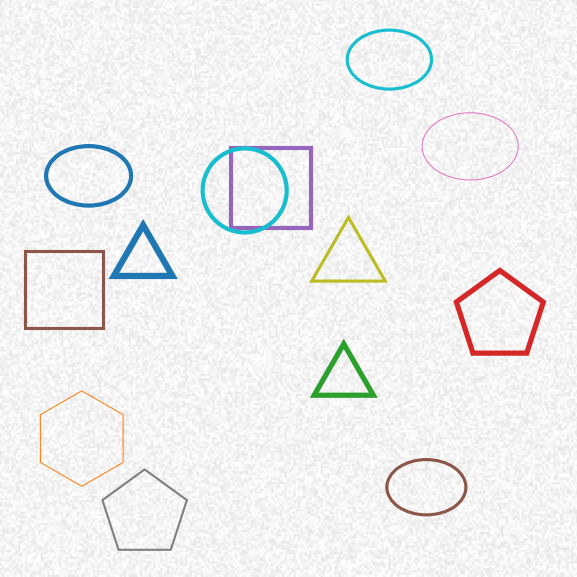[{"shape": "triangle", "thickness": 3, "radius": 0.29, "center": [0.248, 0.551]}, {"shape": "oval", "thickness": 2, "radius": 0.37, "center": [0.153, 0.695]}, {"shape": "hexagon", "thickness": 0.5, "radius": 0.41, "center": [0.142, 0.24]}, {"shape": "triangle", "thickness": 2.5, "radius": 0.3, "center": [0.595, 0.344]}, {"shape": "pentagon", "thickness": 2.5, "radius": 0.4, "center": [0.866, 0.452]}, {"shape": "square", "thickness": 2, "radius": 0.35, "center": [0.469, 0.673]}, {"shape": "square", "thickness": 1.5, "radius": 0.34, "center": [0.111, 0.498]}, {"shape": "oval", "thickness": 1.5, "radius": 0.34, "center": [0.738, 0.155]}, {"shape": "oval", "thickness": 0.5, "radius": 0.42, "center": [0.814, 0.746]}, {"shape": "pentagon", "thickness": 1, "radius": 0.38, "center": [0.25, 0.109]}, {"shape": "triangle", "thickness": 1.5, "radius": 0.37, "center": [0.603, 0.549]}, {"shape": "circle", "thickness": 2, "radius": 0.36, "center": [0.424, 0.669]}, {"shape": "oval", "thickness": 1.5, "radius": 0.36, "center": [0.674, 0.896]}]